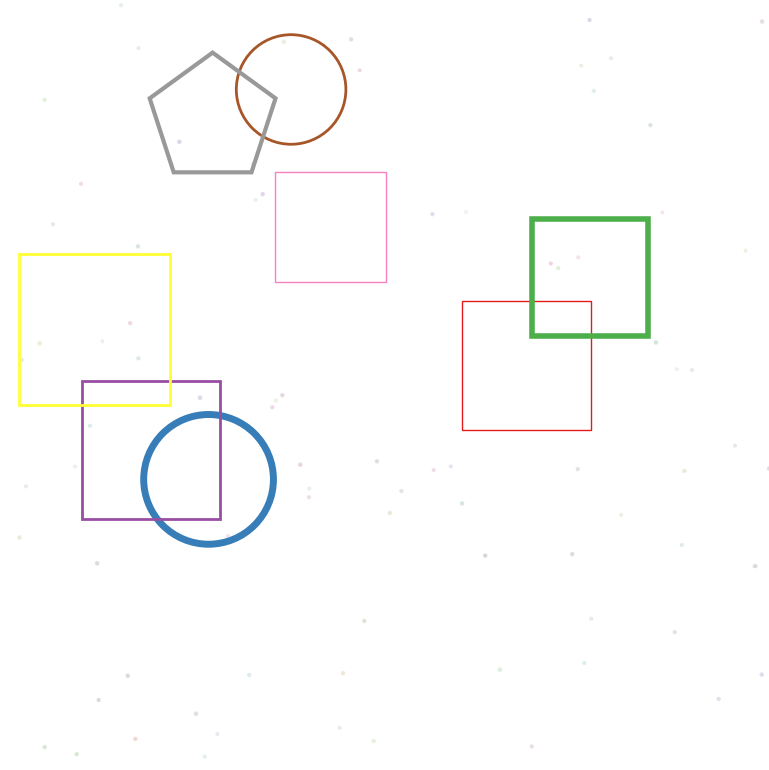[{"shape": "square", "thickness": 0.5, "radius": 0.42, "center": [0.684, 0.525]}, {"shape": "circle", "thickness": 2.5, "radius": 0.42, "center": [0.271, 0.377]}, {"shape": "square", "thickness": 2, "radius": 0.38, "center": [0.766, 0.64]}, {"shape": "square", "thickness": 1, "radius": 0.45, "center": [0.196, 0.415]}, {"shape": "square", "thickness": 1, "radius": 0.49, "center": [0.123, 0.572]}, {"shape": "circle", "thickness": 1, "radius": 0.36, "center": [0.378, 0.884]}, {"shape": "square", "thickness": 0.5, "radius": 0.36, "center": [0.429, 0.705]}, {"shape": "pentagon", "thickness": 1.5, "radius": 0.43, "center": [0.276, 0.846]}]